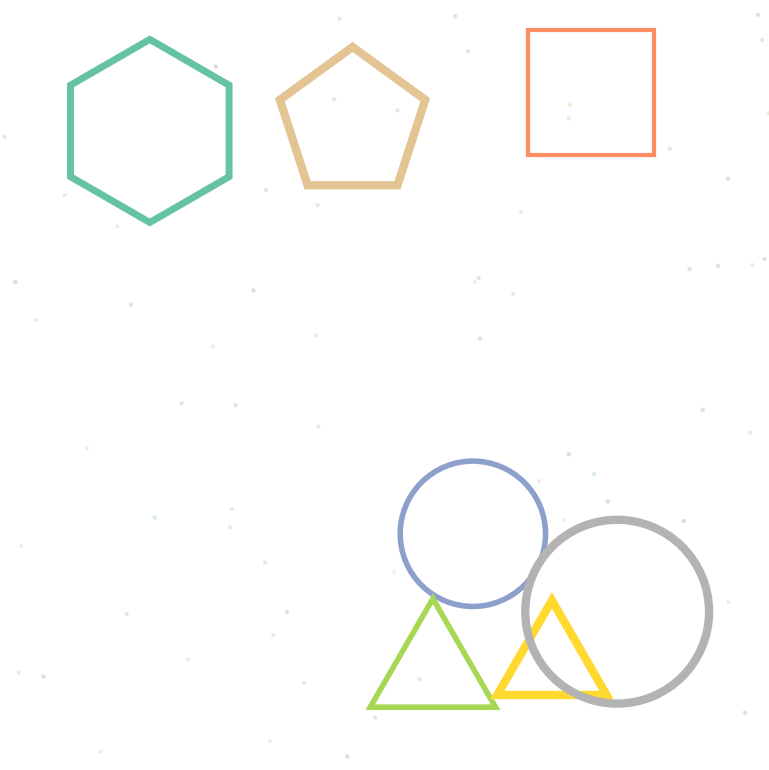[{"shape": "hexagon", "thickness": 2.5, "radius": 0.59, "center": [0.195, 0.83]}, {"shape": "square", "thickness": 1.5, "radius": 0.41, "center": [0.767, 0.88]}, {"shape": "circle", "thickness": 2, "radius": 0.47, "center": [0.614, 0.307]}, {"shape": "triangle", "thickness": 2, "radius": 0.47, "center": [0.562, 0.129]}, {"shape": "triangle", "thickness": 3, "radius": 0.41, "center": [0.717, 0.138]}, {"shape": "pentagon", "thickness": 3, "radius": 0.5, "center": [0.458, 0.84]}, {"shape": "circle", "thickness": 3, "radius": 0.6, "center": [0.802, 0.206]}]